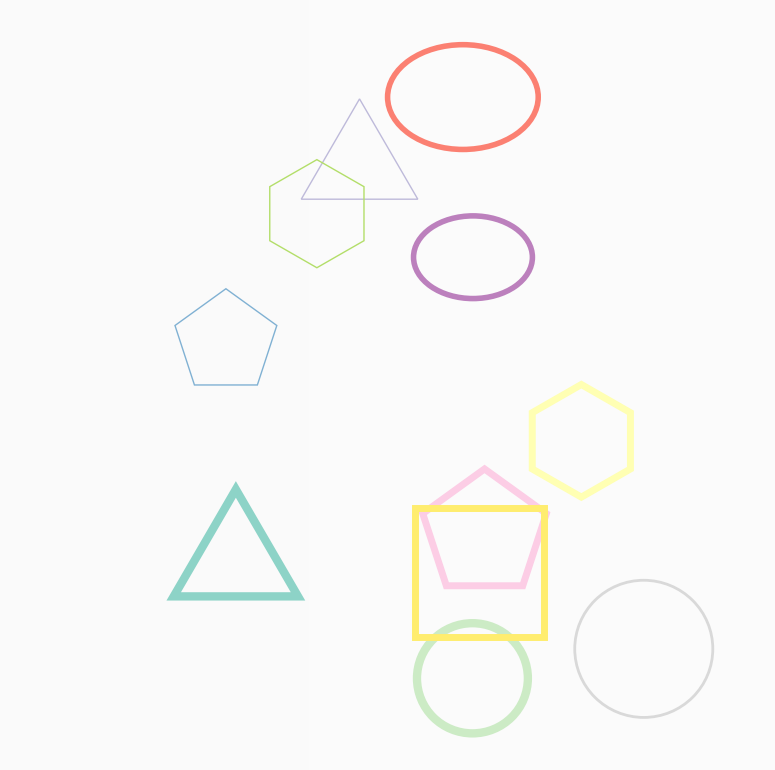[{"shape": "triangle", "thickness": 3, "radius": 0.46, "center": [0.304, 0.272]}, {"shape": "hexagon", "thickness": 2.5, "radius": 0.37, "center": [0.75, 0.428]}, {"shape": "triangle", "thickness": 0.5, "radius": 0.43, "center": [0.464, 0.785]}, {"shape": "oval", "thickness": 2, "radius": 0.49, "center": [0.597, 0.874]}, {"shape": "pentagon", "thickness": 0.5, "radius": 0.35, "center": [0.291, 0.556]}, {"shape": "hexagon", "thickness": 0.5, "radius": 0.35, "center": [0.409, 0.722]}, {"shape": "pentagon", "thickness": 2.5, "radius": 0.42, "center": [0.625, 0.307]}, {"shape": "circle", "thickness": 1, "radius": 0.45, "center": [0.831, 0.157]}, {"shape": "oval", "thickness": 2, "radius": 0.38, "center": [0.61, 0.666]}, {"shape": "circle", "thickness": 3, "radius": 0.36, "center": [0.61, 0.119]}, {"shape": "square", "thickness": 2.5, "radius": 0.42, "center": [0.619, 0.256]}]